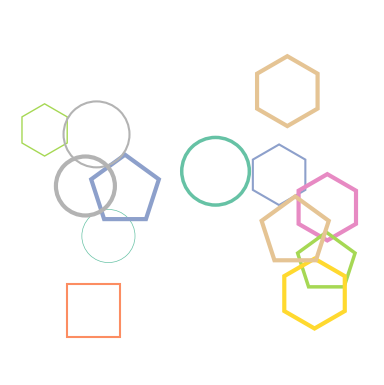[{"shape": "circle", "thickness": 2.5, "radius": 0.44, "center": [0.56, 0.555]}, {"shape": "circle", "thickness": 0.5, "radius": 0.35, "center": [0.282, 0.387]}, {"shape": "square", "thickness": 1.5, "radius": 0.34, "center": [0.243, 0.193]}, {"shape": "hexagon", "thickness": 1.5, "radius": 0.39, "center": [0.725, 0.546]}, {"shape": "pentagon", "thickness": 3, "radius": 0.46, "center": [0.325, 0.506]}, {"shape": "hexagon", "thickness": 3, "radius": 0.43, "center": [0.85, 0.462]}, {"shape": "pentagon", "thickness": 2.5, "radius": 0.39, "center": [0.848, 0.318]}, {"shape": "hexagon", "thickness": 1, "radius": 0.34, "center": [0.116, 0.663]}, {"shape": "hexagon", "thickness": 3, "radius": 0.45, "center": [0.817, 0.237]}, {"shape": "hexagon", "thickness": 3, "radius": 0.45, "center": [0.746, 0.763]}, {"shape": "pentagon", "thickness": 3, "radius": 0.46, "center": [0.767, 0.398]}, {"shape": "circle", "thickness": 3, "radius": 0.38, "center": [0.222, 0.517]}, {"shape": "circle", "thickness": 1.5, "radius": 0.43, "center": [0.251, 0.651]}]